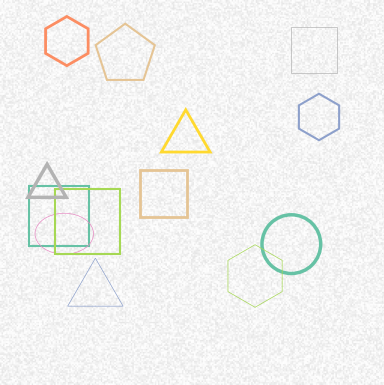[{"shape": "square", "thickness": 1.5, "radius": 0.39, "center": [0.154, 0.438]}, {"shape": "circle", "thickness": 2.5, "radius": 0.38, "center": [0.757, 0.366]}, {"shape": "hexagon", "thickness": 2, "radius": 0.32, "center": [0.174, 0.893]}, {"shape": "hexagon", "thickness": 1.5, "radius": 0.3, "center": [0.829, 0.696]}, {"shape": "triangle", "thickness": 0.5, "radius": 0.42, "center": [0.248, 0.246]}, {"shape": "oval", "thickness": 0.5, "radius": 0.38, "center": [0.167, 0.393]}, {"shape": "hexagon", "thickness": 0.5, "radius": 0.41, "center": [0.662, 0.283]}, {"shape": "square", "thickness": 1.5, "radius": 0.42, "center": [0.228, 0.424]}, {"shape": "triangle", "thickness": 2, "radius": 0.37, "center": [0.482, 0.642]}, {"shape": "pentagon", "thickness": 1.5, "radius": 0.4, "center": [0.325, 0.858]}, {"shape": "square", "thickness": 2, "radius": 0.31, "center": [0.425, 0.497]}, {"shape": "square", "thickness": 0.5, "radius": 0.3, "center": [0.815, 0.871]}, {"shape": "triangle", "thickness": 2.5, "radius": 0.29, "center": [0.122, 0.516]}]